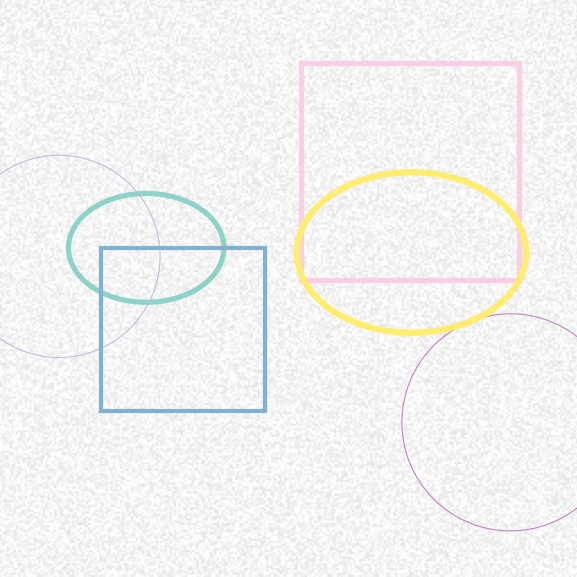[{"shape": "oval", "thickness": 2.5, "radius": 0.67, "center": [0.253, 0.57]}, {"shape": "circle", "thickness": 0.5, "radius": 0.88, "center": [0.102, 0.555]}, {"shape": "square", "thickness": 2, "radius": 0.71, "center": [0.317, 0.429]}, {"shape": "square", "thickness": 2.5, "radius": 0.94, "center": [0.71, 0.702]}, {"shape": "circle", "thickness": 0.5, "radius": 0.94, "center": [0.884, 0.268]}, {"shape": "oval", "thickness": 3, "radius": 0.99, "center": [0.712, 0.562]}]